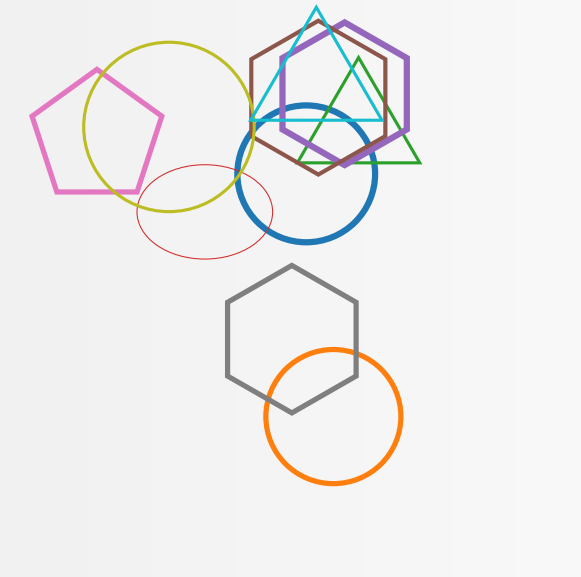[{"shape": "circle", "thickness": 3, "radius": 0.59, "center": [0.527, 0.698]}, {"shape": "circle", "thickness": 2.5, "radius": 0.58, "center": [0.574, 0.278]}, {"shape": "triangle", "thickness": 1.5, "radius": 0.61, "center": [0.617, 0.778]}, {"shape": "oval", "thickness": 0.5, "radius": 0.58, "center": [0.352, 0.632]}, {"shape": "hexagon", "thickness": 3, "radius": 0.62, "center": [0.593, 0.837]}, {"shape": "hexagon", "thickness": 2, "radius": 0.67, "center": [0.548, 0.83]}, {"shape": "pentagon", "thickness": 2.5, "radius": 0.59, "center": [0.167, 0.762]}, {"shape": "hexagon", "thickness": 2.5, "radius": 0.64, "center": [0.502, 0.412]}, {"shape": "circle", "thickness": 1.5, "radius": 0.73, "center": [0.291, 0.779]}, {"shape": "triangle", "thickness": 1.5, "radius": 0.65, "center": [0.544, 0.856]}]